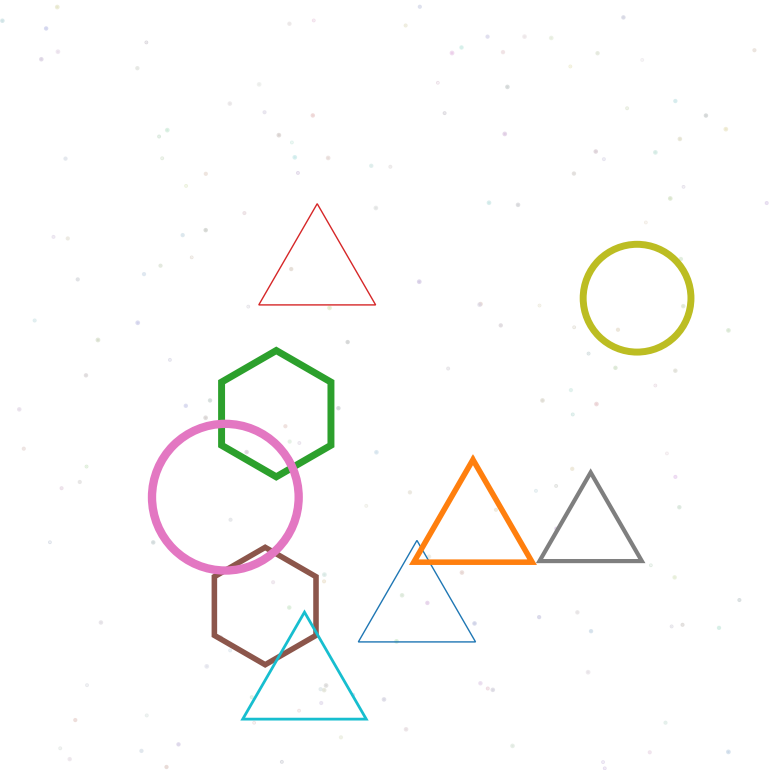[{"shape": "triangle", "thickness": 0.5, "radius": 0.44, "center": [0.541, 0.21]}, {"shape": "triangle", "thickness": 2, "radius": 0.44, "center": [0.614, 0.314]}, {"shape": "hexagon", "thickness": 2.5, "radius": 0.41, "center": [0.359, 0.463]}, {"shape": "triangle", "thickness": 0.5, "radius": 0.44, "center": [0.412, 0.648]}, {"shape": "hexagon", "thickness": 2, "radius": 0.38, "center": [0.344, 0.213]}, {"shape": "circle", "thickness": 3, "radius": 0.48, "center": [0.293, 0.354]}, {"shape": "triangle", "thickness": 1.5, "radius": 0.38, "center": [0.767, 0.31]}, {"shape": "circle", "thickness": 2.5, "radius": 0.35, "center": [0.827, 0.613]}, {"shape": "triangle", "thickness": 1, "radius": 0.46, "center": [0.395, 0.112]}]